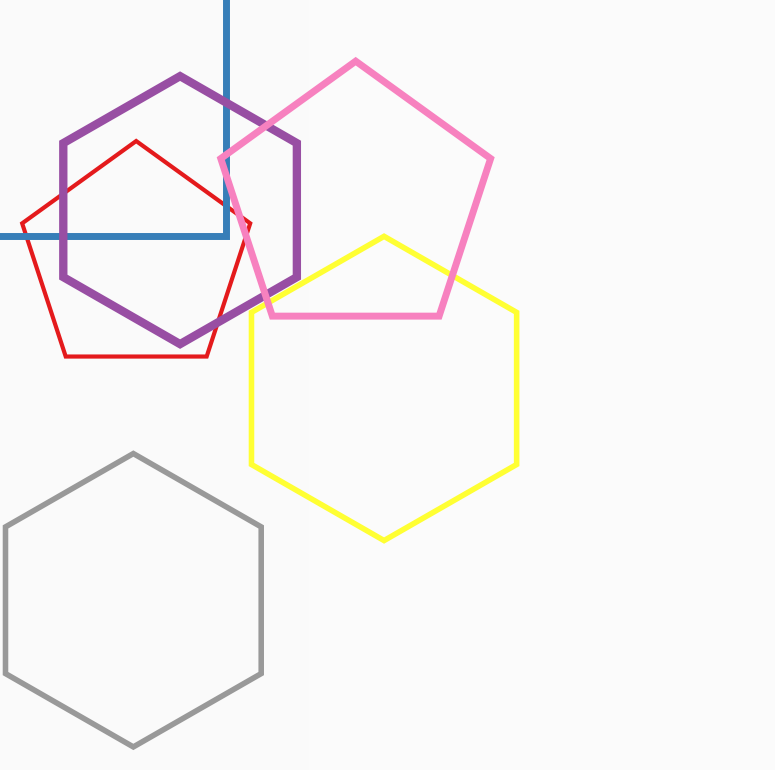[{"shape": "pentagon", "thickness": 1.5, "radius": 0.77, "center": [0.176, 0.662]}, {"shape": "square", "thickness": 2.5, "radius": 0.94, "center": [0.104, 0.88]}, {"shape": "hexagon", "thickness": 3, "radius": 0.87, "center": [0.232, 0.727]}, {"shape": "hexagon", "thickness": 2, "radius": 0.99, "center": [0.496, 0.496]}, {"shape": "pentagon", "thickness": 2.5, "radius": 0.92, "center": [0.459, 0.738]}, {"shape": "hexagon", "thickness": 2, "radius": 0.95, "center": [0.172, 0.22]}]